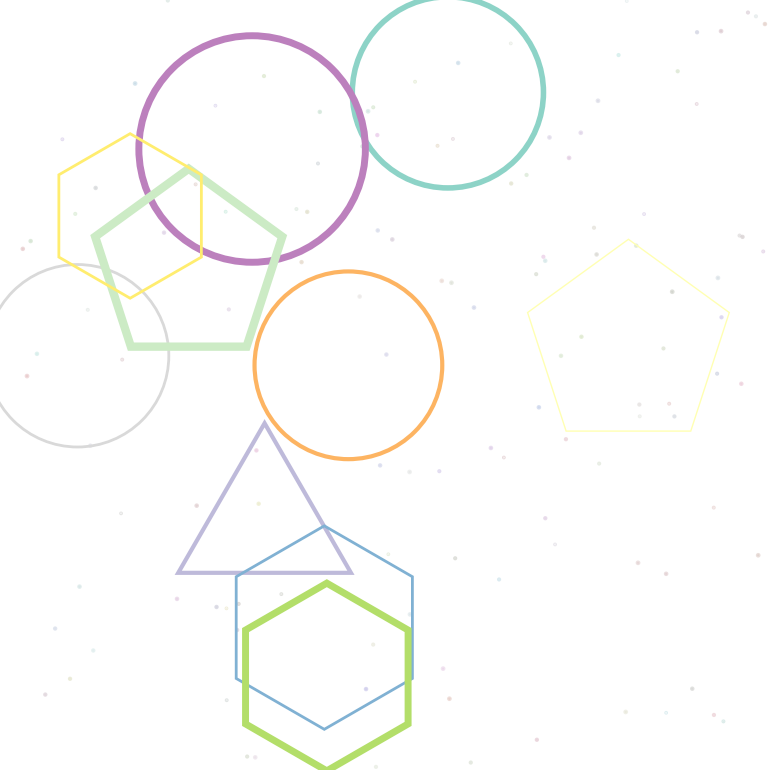[{"shape": "circle", "thickness": 2, "radius": 0.62, "center": [0.582, 0.88]}, {"shape": "pentagon", "thickness": 0.5, "radius": 0.69, "center": [0.816, 0.552]}, {"shape": "triangle", "thickness": 1.5, "radius": 0.65, "center": [0.344, 0.321]}, {"shape": "hexagon", "thickness": 1, "radius": 0.66, "center": [0.421, 0.185]}, {"shape": "circle", "thickness": 1.5, "radius": 0.61, "center": [0.452, 0.526]}, {"shape": "hexagon", "thickness": 2.5, "radius": 0.61, "center": [0.424, 0.121]}, {"shape": "circle", "thickness": 1, "radius": 0.59, "center": [0.101, 0.538]}, {"shape": "circle", "thickness": 2.5, "radius": 0.74, "center": [0.327, 0.807]}, {"shape": "pentagon", "thickness": 3, "radius": 0.64, "center": [0.245, 0.653]}, {"shape": "hexagon", "thickness": 1, "radius": 0.53, "center": [0.169, 0.72]}]